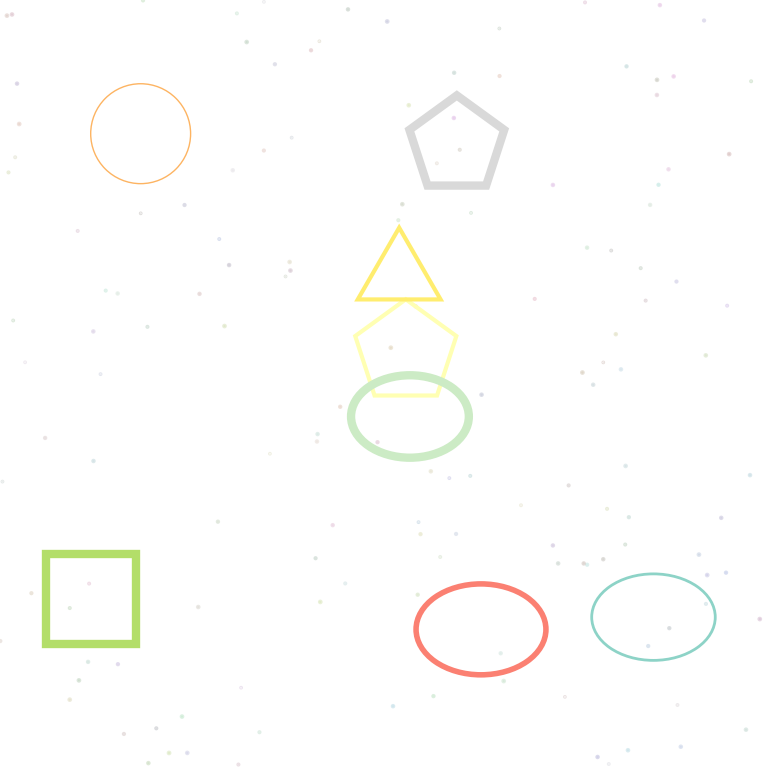[{"shape": "oval", "thickness": 1, "radius": 0.4, "center": [0.849, 0.199]}, {"shape": "pentagon", "thickness": 1.5, "radius": 0.35, "center": [0.527, 0.542]}, {"shape": "oval", "thickness": 2, "radius": 0.42, "center": [0.625, 0.183]}, {"shape": "circle", "thickness": 0.5, "radius": 0.32, "center": [0.183, 0.826]}, {"shape": "square", "thickness": 3, "radius": 0.29, "center": [0.118, 0.222]}, {"shape": "pentagon", "thickness": 3, "radius": 0.32, "center": [0.593, 0.811]}, {"shape": "oval", "thickness": 3, "radius": 0.38, "center": [0.532, 0.459]}, {"shape": "triangle", "thickness": 1.5, "radius": 0.31, "center": [0.518, 0.642]}]